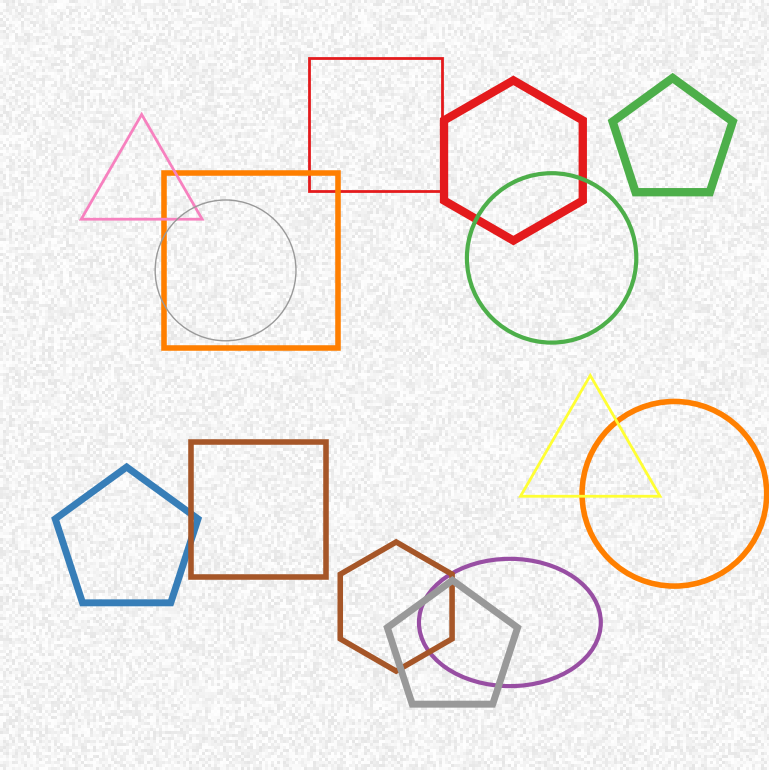[{"shape": "square", "thickness": 1, "radius": 0.43, "center": [0.487, 0.838]}, {"shape": "hexagon", "thickness": 3, "radius": 0.52, "center": [0.667, 0.792]}, {"shape": "pentagon", "thickness": 2.5, "radius": 0.49, "center": [0.164, 0.296]}, {"shape": "pentagon", "thickness": 3, "radius": 0.41, "center": [0.874, 0.817]}, {"shape": "circle", "thickness": 1.5, "radius": 0.55, "center": [0.716, 0.665]}, {"shape": "oval", "thickness": 1.5, "radius": 0.59, "center": [0.662, 0.192]}, {"shape": "square", "thickness": 2, "radius": 0.57, "center": [0.326, 0.662]}, {"shape": "circle", "thickness": 2, "radius": 0.6, "center": [0.876, 0.359]}, {"shape": "triangle", "thickness": 1, "radius": 0.52, "center": [0.767, 0.408]}, {"shape": "hexagon", "thickness": 2, "radius": 0.42, "center": [0.514, 0.212]}, {"shape": "square", "thickness": 2, "radius": 0.44, "center": [0.336, 0.338]}, {"shape": "triangle", "thickness": 1, "radius": 0.45, "center": [0.184, 0.761]}, {"shape": "circle", "thickness": 0.5, "radius": 0.46, "center": [0.293, 0.649]}, {"shape": "pentagon", "thickness": 2.5, "radius": 0.44, "center": [0.588, 0.157]}]